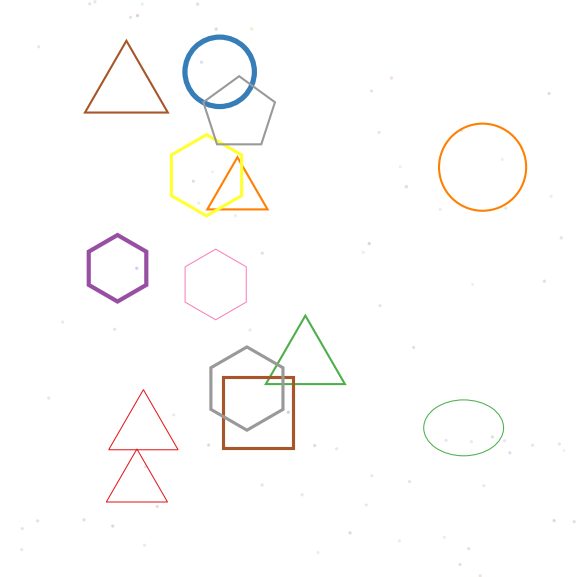[{"shape": "triangle", "thickness": 0.5, "radius": 0.31, "center": [0.237, 0.16]}, {"shape": "triangle", "thickness": 0.5, "radius": 0.35, "center": [0.248, 0.255]}, {"shape": "circle", "thickness": 2.5, "radius": 0.3, "center": [0.38, 0.875]}, {"shape": "triangle", "thickness": 1, "radius": 0.4, "center": [0.529, 0.374]}, {"shape": "oval", "thickness": 0.5, "radius": 0.35, "center": [0.803, 0.258]}, {"shape": "hexagon", "thickness": 2, "radius": 0.29, "center": [0.203, 0.535]}, {"shape": "triangle", "thickness": 1, "radius": 0.3, "center": [0.411, 0.667]}, {"shape": "circle", "thickness": 1, "radius": 0.38, "center": [0.836, 0.71]}, {"shape": "hexagon", "thickness": 1.5, "radius": 0.35, "center": [0.358, 0.696]}, {"shape": "square", "thickness": 1.5, "radius": 0.3, "center": [0.447, 0.285]}, {"shape": "triangle", "thickness": 1, "radius": 0.41, "center": [0.219, 0.846]}, {"shape": "hexagon", "thickness": 0.5, "radius": 0.31, "center": [0.373, 0.507]}, {"shape": "hexagon", "thickness": 1.5, "radius": 0.36, "center": [0.428, 0.326]}, {"shape": "pentagon", "thickness": 1, "radius": 0.33, "center": [0.414, 0.802]}]